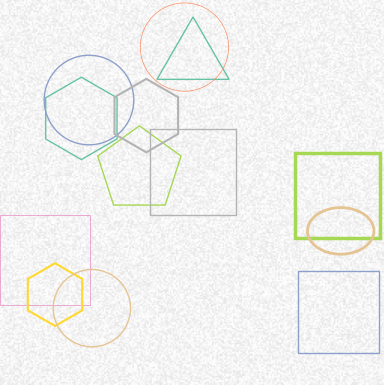[{"shape": "hexagon", "thickness": 1, "radius": 0.53, "center": [0.211, 0.693]}, {"shape": "triangle", "thickness": 1, "radius": 0.54, "center": [0.501, 0.848]}, {"shape": "circle", "thickness": 0.5, "radius": 0.57, "center": [0.479, 0.878]}, {"shape": "square", "thickness": 1, "radius": 0.53, "center": [0.879, 0.189]}, {"shape": "circle", "thickness": 1, "radius": 0.58, "center": [0.231, 0.74]}, {"shape": "square", "thickness": 0.5, "radius": 0.58, "center": [0.116, 0.326]}, {"shape": "pentagon", "thickness": 1, "radius": 0.57, "center": [0.362, 0.559]}, {"shape": "square", "thickness": 2.5, "radius": 0.55, "center": [0.877, 0.493]}, {"shape": "hexagon", "thickness": 1.5, "radius": 0.41, "center": [0.143, 0.235]}, {"shape": "circle", "thickness": 1, "radius": 0.5, "center": [0.239, 0.199]}, {"shape": "oval", "thickness": 2, "radius": 0.43, "center": [0.885, 0.4]}, {"shape": "square", "thickness": 1, "radius": 0.56, "center": [0.501, 0.553]}, {"shape": "hexagon", "thickness": 1.5, "radius": 0.48, "center": [0.38, 0.7]}]